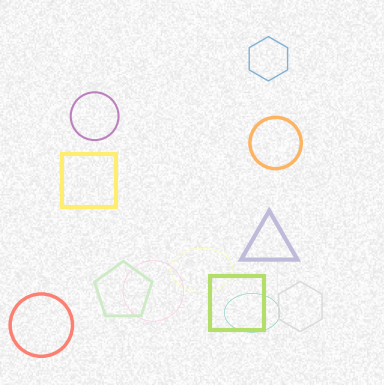[{"shape": "oval", "thickness": 0.5, "radius": 0.36, "center": [0.655, 0.187]}, {"shape": "oval", "thickness": 0.5, "radius": 0.4, "center": [0.524, 0.299]}, {"shape": "triangle", "thickness": 3, "radius": 0.42, "center": [0.699, 0.368]}, {"shape": "circle", "thickness": 2.5, "radius": 0.41, "center": [0.107, 0.156]}, {"shape": "hexagon", "thickness": 1, "radius": 0.29, "center": [0.697, 0.847]}, {"shape": "circle", "thickness": 2.5, "radius": 0.33, "center": [0.716, 0.629]}, {"shape": "square", "thickness": 3, "radius": 0.35, "center": [0.616, 0.213]}, {"shape": "circle", "thickness": 0.5, "radius": 0.39, "center": [0.398, 0.244]}, {"shape": "hexagon", "thickness": 1, "radius": 0.33, "center": [0.78, 0.204]}, {"shape": "circle", "thickness": 1.5, "radius": 0.31, "center": [0.246, 0.698]}, {"shape": "pentagon", "thickness": 2, "radius": 0.39, "center": [0.32, 0.243]}, {"shape": "square", "thickness": 3, "radius": 0.35, "center": [0.231, 0.531]}]